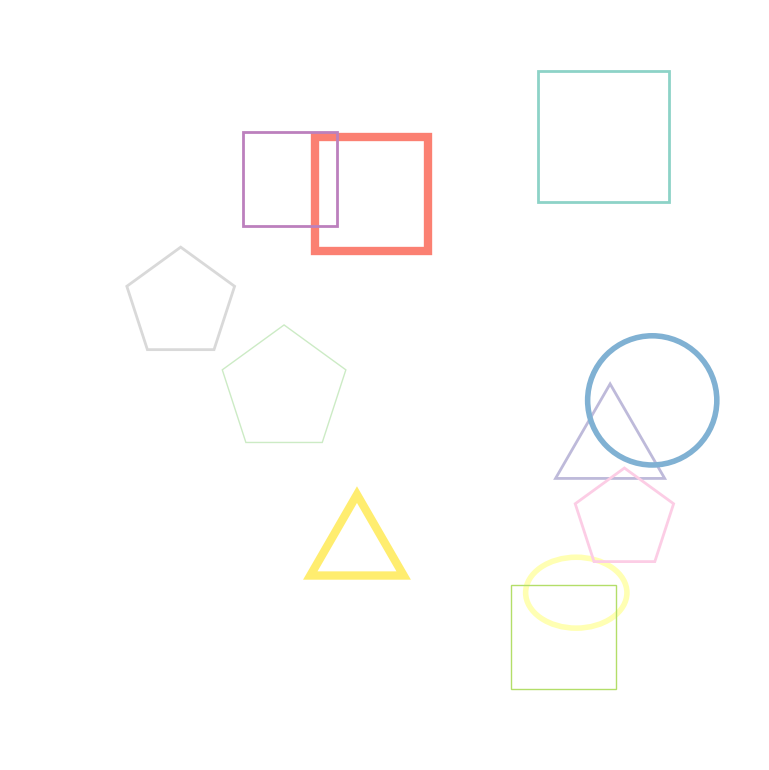[{"shape": "square", "thickness": 1, "radius": 0.43, "center": [0.783, 0.822]}, {"shape": "oval", "thickness": 2, "radius": 0.33, "center": [0.748, 0.23]}, {"shape": "triangle", "thickness": 1, "radius": 0.41, "center": [0.792, 0.42]}, {"shape": "square", "thickness": 3, "radius": 0.37, "center": [0.482, 0.748]}, {"shape": "circle", "thickness": 2, "radius": 0.42, "center": [0.847, 0.48]}, {"shape": "square", "thickness": 0.5, "radius": 0.34, "center": [0.732, 0.172]}, {"shape": "pentagon", "thickness": 1, "radius": 0.34, "center": [0.811, 0.325]}, {"shape": "pentagon", "thickness": 1, "radius": 0.37, "center": [0.235, 0.605]}, {"shape": "square", "thickness": 1, "radius": 0.3, "center": [0.377, 0.768]}, {"shape": "pentagon", "thickness": 0.5, "radius": 0.42, "center": [0.369, 0.494]}, {"shape": "triangle", "thickness": 3, "radius": 0.35, "center": [0.464, 0.288]}]